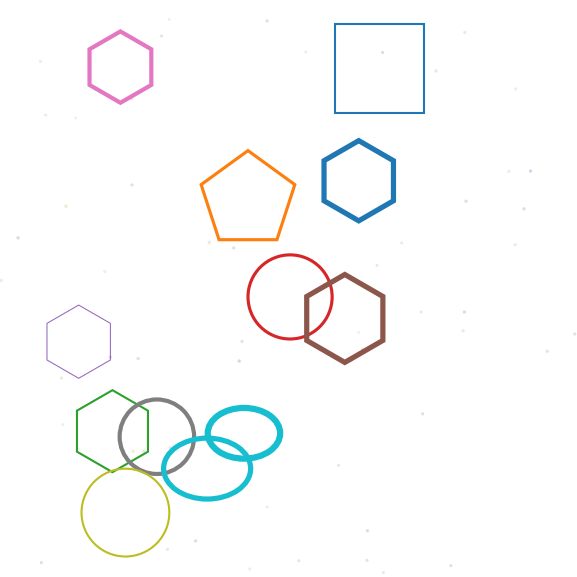[{"shape": "hexagon", "thickness": 2.5, "radius": 0.35, "center": [0.621, 0.686]}, {"shape": "square", "thickness": 1, "radius": 0.39, "center": [0.658, 0.881]}, {"shape": "pentagon", "thickness": 1.5, "radius": 0.43, "center": [0.429, 0.653]}, {"shape": "hexagon", "thickness": 1, "radius": 0.35, "center": [0.195, 0.253]}, {"shape": "circle", "thickness": 1.5, "radius": 0.36, "center": [0.502, 0.485]}, {"shape": "hexagon", "thickness": 0.5, "radius": 0.32, "center": [0.136, 0.407]}, {"shape": "hexagon", "thickness": 2.5, "radius": 0.38, "center": [0.597, 0.448]}, {"shape": "hexagon", "thickness": 2, "radius": 0.31, "center": [0.209, 0.883]}, {"shape": "circle", "thickness": 2, "radius": 0.32, "center": [0.272, 0.243]}, {"shape": "circle", "thickness": 1, "radius": 0.38, "center": [0.217, 0.112]}, {"shape": "oval", "thickness": 3, "radius": 0.31, "center": [0.422, 0.249]}, {"shape": "oval", "thickness": 2.5, "radius": 0.38, "center": [0.359, 0.188]}]